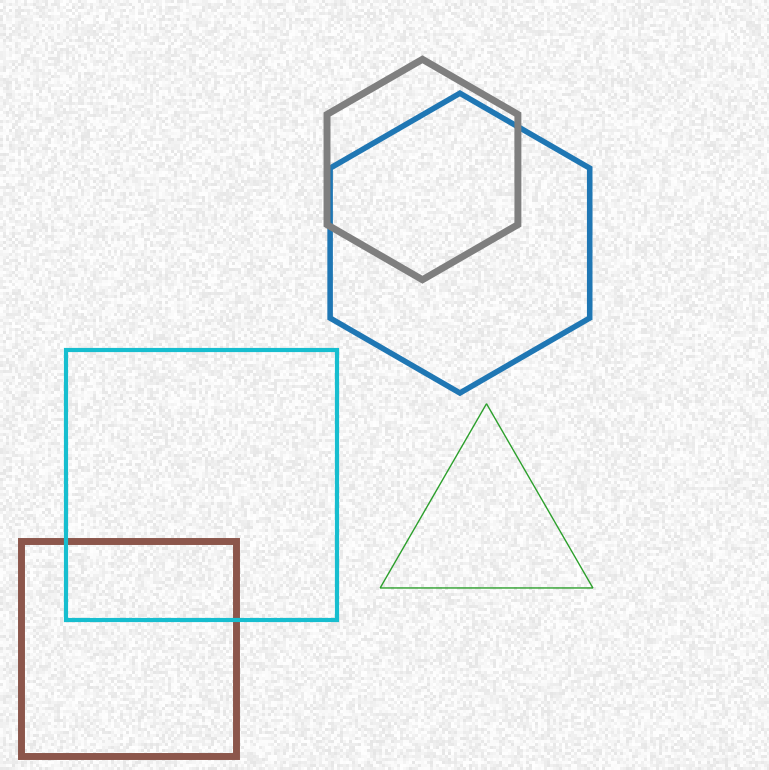[{"shape": "hexagon", "thickness": 2, "radius": 0.97, "center": [0.597, 0.684]}, {"shape": "triangle", "thickness": 0.5, "radius": 0.8, "center": [0.632, 0.316]}, {"shape": "square", "thickness": 2.5, "radius": 0.7, "center": [0.167, 0.158]}, {"shape": "hexagon", "thickness": 2.5, "radius": 0.72, "center": [0.549, 0.78]}, {"shape": "square", "thickness": 1.5, "radius": 0.88, "center": [0.262, 0.37]}]